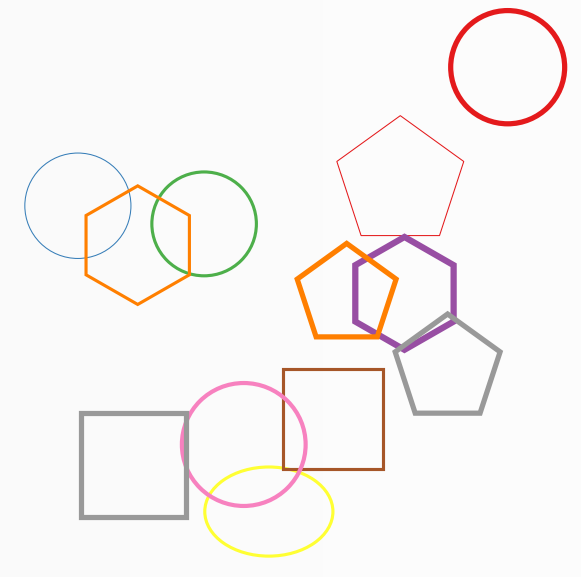[{"shape": "pentagon", "thickness": 0.5, "radius": 0.57, "center": [0.689, 0.684]}, {"shape": "circle", "thickness": 2.5, "radius": 0.49, "center": [0.873, 0.883]}, {"shape": "circle", "thickness": 0.5, "radius": 0.46, "center": [0.134, 0.643]}, {"shape": "circle", "thickness": 1.5, "radius": 0.45, "center": [0.351, 0.611]}, {"shape": "hexagon", "thickness": 3, "radius": 0.49, "center": [0.696, 0.491]}, {"shape": "hexagon", "thickness": 1.5, "radius": 0.51, "center": [0.237, 0.575]}, {"shape": "pentagon", "thickness": 2.5, "radius": 0.45, "center": [0.596, 0.488]}, {"shape": "oval", "thickness": 1.5, "radius": 0.55, "center": [0.463, 0.113]}, {"shape": "square", "thickness": 1.5, "radius": 0.43, "center": [0.573, 0.274]}, {"shape": "circle", "thickness": 2, "radius": 0.53, "center": [0.419, 0.229]}, {"shape": "pentagon", "thickness": 2.5, "radius": 0.47, "center": [0.77, 0.36]}, {"shape": "square", "thickness": 2.5, "radius": 0.45, "center": [0.23, 0.194]}]